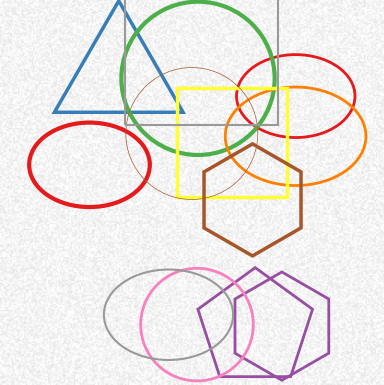[{"shape": "oval", "thickness": 2, "radius": 0.77, "center": [0.768, 0.75]}, {"shape": "oval", "thickness": 3, "radius": 0.78, "center": [0.232, 0.572]}, {"shape": "triangle", "thickness": 2.5, "radius": 0.96, "center": [0.308, 0.805]}, {"shape": "circle", "thickness": 3, "radius": 1.0, "center": [0.514, 0.797]}, {"shape": "hexagon", "thickness": 2, "radius": 0.7, "center": [0.732, 0.153]}, {"shape": "pentagon", "thickness": 2, "radius": 0.78, "center": [0.663, 0.148]}, {"shape": "oval", "thickness": 2, "radius": 0.91, "center": [0.768, 0.646]}, {"shape": "square", "thickness": 2.5, "radius": 0.71, "center": [0.602, 0.63]}, {"shape": "circle", "thickness": 0.5, "radius": 0.86, "center": [0.498, 0.653]}, {"shape": "hexagon", "thickness": 2.5, "radius": 0.73, "center": [0.656, 0.481]}, {"shape": "circle", "thickness": 2, "radius": 0.73, "center": [0.512, 0.157]}, {"shape": "square", "thickness": 1.5, "radius": 0.99, "center": [0.523, 0.873]}, {"shape": "oval", "thickness": 1.5, "radius": 0.84, "center": [0.438, 0.182]}]